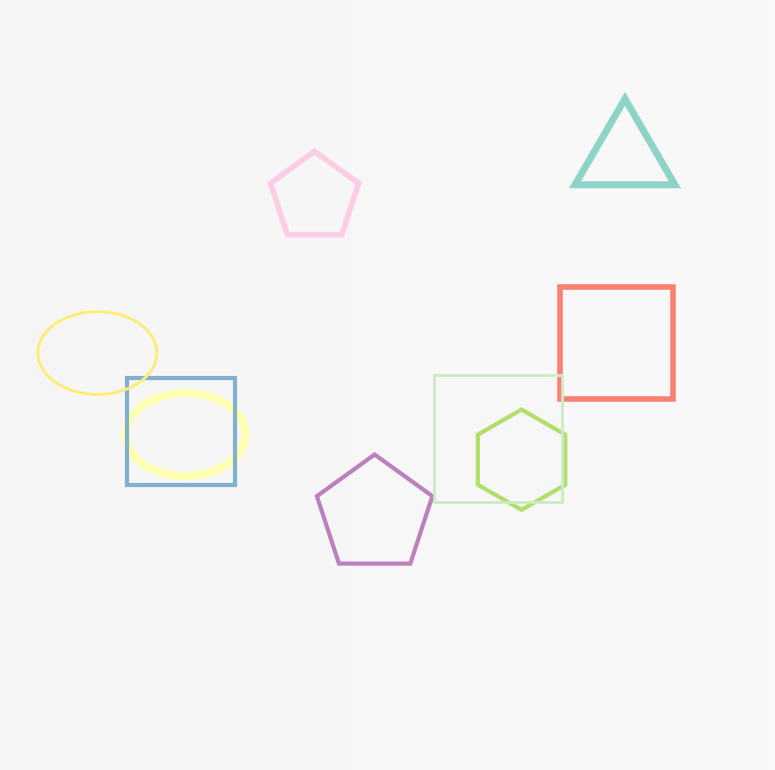[{"shape": "triangle", "thickness": 2.5, "radius": 0.37, "center": [0.806, 0.797]}, {"shape": "oval", "thickness": 3, "radius": 0.39, "center": [0.239, 0.436]}, {"shape": "square", "thickness": 2, "radius": 0.36, "center": [0.796, 0.554]}, {"shape": "square", "thickness": 1.5, "radius": 0.35, "center": [0.233, 0.44]}, {"shape": "hexagon", "thickness": 1.5, "radius": 0.33, "center": [0.673, 0.403]}, {"shape": "pentagon", "thickness": 2, "radius": 0.3, "center": [0.406, 0.744]}, {"shape": "pentagon", "thickness": 1.5, "radius": 0.39, "center": [0.483, 0.331]}, {"shape": "square", "thickness": 1, "radius": 0.41, "center": [0.643, 0.431]}, {"shape": "oval", "thickness": 1, "radius": 0.38, "center": [0.126, 0.542]}]